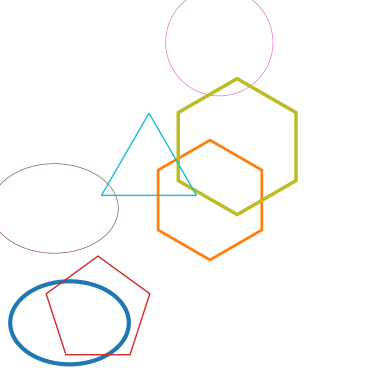[{"shape": "oval", "thickness": 3, "radius": 0.77, "center": [0.181, 0.162]}, {"shape": "hexagon", "thickness": 2, "radius": 0.78, "center": [0.545, 0.48]}, {"shape": "pentagon", "thickness": 1, "radius": 0.71, "center": [0.255, 0.193]}, {"shape": "oval", "thickness": 0.5, "radius": 0.83, "center": [0.141, 0.459]}, {"shape": "circle", "thickness": 0.5, "radius": 0.7, "center": [0.57, 0.89]}, {"shape": "hexagon", "thickness": 2.5, "radius": 0.88, "center": [0.616, 0.619]}, {"shape": "triangle", "thickness": 1, "radius": 0.71, "center": [0.387, 0.564]}]